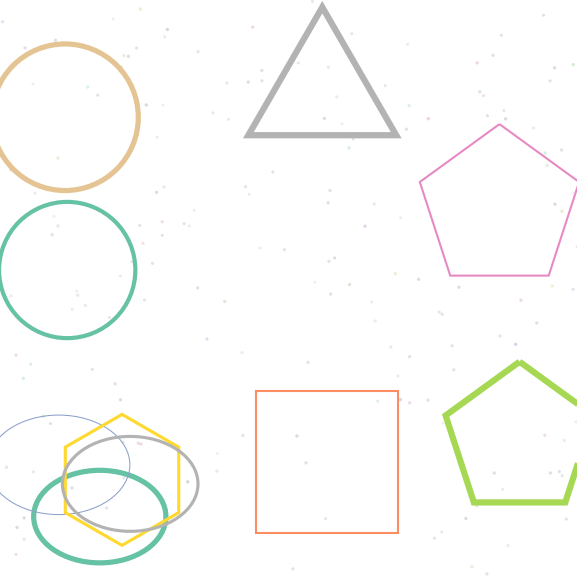[{"shape": "circle", "thickness": 2, "radius": 0.59, "center": [0.116, 0.532]}, {"shape": "oval", "thickness": 2.5, "radius": 0.57, "center": [0.173, 0.105]}, {"shape": "square", "thickness": 1, "radius": 0.61, "center": [0.567, 0.2]}, {"shape": "oval", "thickness": 0.5, "radius": 0.62, "center": [0.102, 0.194]}, {"shape": "pentagon", "thickness": 1, "radius": 0.73, "center": [0.865, 0.639]}, {"shape": "pentagon", "thickness": 3, "radius": 0.67, "center": [0.9, 0.238]}, {"shape": "hexagon", "thickness": 1.5, "radius": 0.57, "center": [0.211, 0.168]}, {"shape": "circle", "thickness": 2.5, "radius": 0.63, "center": [0.113, 0.796]}, {"shape": "oval", "thickness": 1.5, "radius": 0.59, "center": [0.225, 0.161]}, {"shape": "triangle", "thickness": 3, "radius": 0.74, "center": [0.558, 0.839]}]